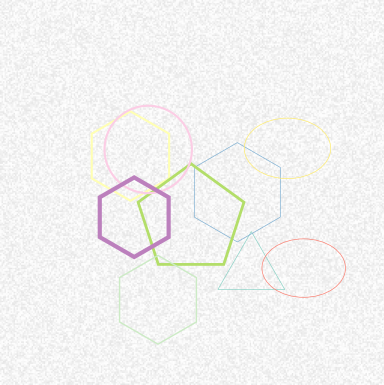[{"shape": "triangle", "thickness": 0.5, "radius": 0.5, "center": [0.653, 0.298]}, {"shape": "hexagon", "thickness": 1.5, "radius": 0.58, "center": [0.339, 0.595]}, {"shape": "oval", "thickness": 0.5, "radius": 0.54, "center": [0.789, 0.304]}, {"shape": "hexagon", "thickness": 0.5, "radius": 0.64, "center": [0.616, 0.501]}, {"shape": "pentagon", "thickness": 2, "radius": 0.72, "center": [0.496, 0.43]}, {"shape": "circle", "thickness": 1.5, "radius": 0.57, "center": [0.385, 0.612]}, {"shape": "hexagon", "thickness": 3, "radius": 0.52, "center": [0.349, 0.436]}, {"shape": "hexagon", "thickness": 1, "radius": 0.58, "center": [0.41, 0.221]}, {"shape": "oval", "thickness": 0.5, "radius": 0.56, "center": [0.747, 0.615]}]